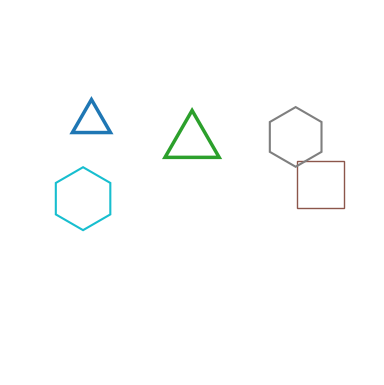[{"shape": "triangle", "thickness": 2.5, "radius": 0.29, "center": [0.238, 0.684]}, {"shape": "triangle", "thickness": 2.5, "radius": 0.41, "center": [0.499, 0.632]}, {"shape": "square", "thickness": 1, "radius": 0.3, "center": [0.833, 0.521]}, {"shape": "hexagon", "thickness": 1.5, "radius": 0.39, "center": [0.768, 0.644]}, {"shape": "hexagon", "thickness": 1.5, "radius": 0.41, "center": [0.216, 0.484]}]